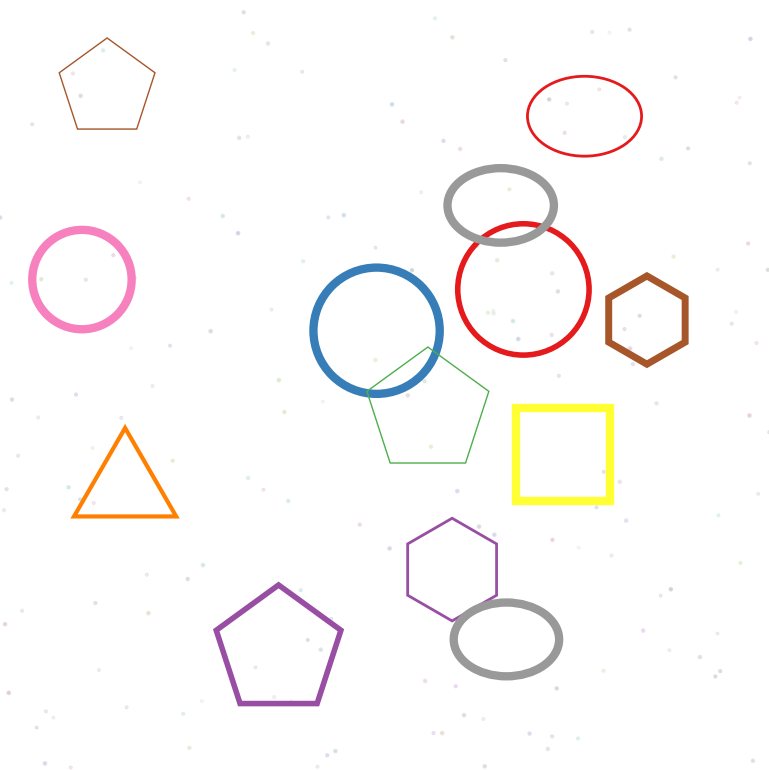[{"shape": "circle", "thickness": 2, "radius": 0.43, "center": [0.68, 0.624]}, {"shape": "oval", "thickness": 1, "radius": 0.37, "center": [0.759, 0.849]}, {"shape": "circle", "thickness": 3, "radius": 0.41, "center": [0.489, 0.57]}, {"shape": "pentagon", "thickness": 0.5, "radius": 0.42, "center": [0.556, 0.466]}, {"shape": "hexagon", "thickness": 1, "radius": 0.33, "center": [0.587, 0.26]}, {"shape": "pentagon", "thickness": 2, "radius": 0.43, "center": [0.362, 0.155]}, {"shape": "triangle", "thickness": 1.5, "radius": 0.38, "center": [0.162, 0.368]}, {"shape": "square", "thickness": 3, "radius": 0.3, "center": [0.731, 0.41]}, {"shape": "hexagon", "thickness": 2.5, "radius": 0.29, "center": [0.84, 0.584]}, {"shape": "pentagon", "thickness": 0.5, "radius": 0.33, "center": [0.139, 0.885]}, {"shape": "circle", "thickness": 3, "radius": 0.32, "center": [0.106, 0.637]}, {"shape": "oval", "thickness": 3, "radius": 0.35, "center": [0.65, 0.733]}, {"shape": "oval", "thickness": 3, "radius": 0.34, "center": [0.658, 0.17]}]